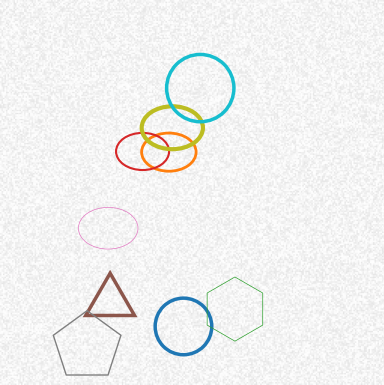[{"shape": "circle", "thickness": 2.5, "radius": 0.37, "center": [0.477, 0.152]}, {"shape": "oval", "thickness": 2, "radius": 0.35, "center": [0.439, 0.605]}, {"shape": "hexagon", "thickness": 0.5, "radius": 0.42, "center": [0.61, 0.197]}, {"shape": "oval", "thickness": 1.5, "radius": 0.34, "center": [0.37, 0.607]}, {"shape": "triangle", "thickness": 2.5, "radius": 0.37, "center": [0.286, 0.217]}, {"shape": "oval", "thickness": 0.5, "radius": 0.39, "center": [0.281, 0.407]}, {"shape": "pentagon", "thickness": 1, "radius": 0.46, "center": [0.226, 0.101]}, {"shape": "oval", "thickness": 3, "radius": 0.4, "center": [0.448, 0.668]}, {"shape": "circle", "thickness": 2.5, "radius": 0.44, "center": [0.52, 0.771]}]